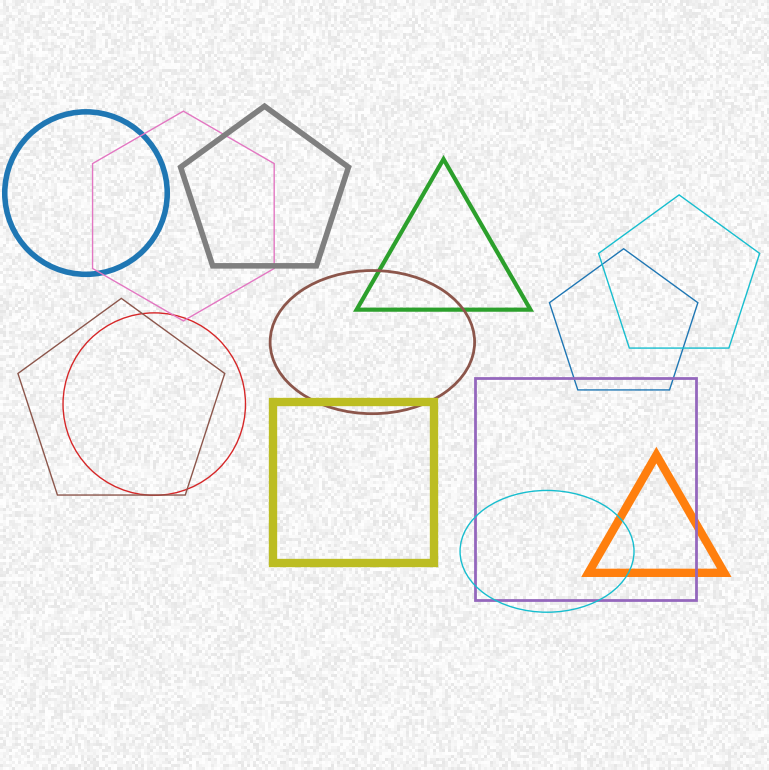[{"shape": "pentagon", "thickness": 0.5, "radius": 0.51, "center": [0.81, 0.576]}, {"shape": "circle", "thickness": 2, "radius": 0.53, "center": [0.112, 0.749]}, {"shape": "triangle", "thickness": 3, "radius": 0.51, "center": [0.852, 0.307]}, {"shape": "triangle", "thickness": 1.5, "radius": 0.65, "center": [0.576, 0.663]}, {"shape": "circle", "thickness": 0.5, "radius": 0.59, "center": [0.2, 0.475]}, {"shape": "square", "thickness": 1, "radius": 0.72, "center": [0.76, 0.365]}, {"shape": "pentagon", "thickness": 0.5, "radius": 0.71, "center": [0.158, 0.471]}, {"shape": "oval", "thickness": 1, "radius": 0.66, "center": [0.484, 0.556]}, {"shape": "hexagon", "thickness": 0.5, "radius": 0.68, "center": [0.238, 0.719]}, {"shape": "pentagon", "thickness": 2, "radius": 0.57, "center": [0.344, 0.747]}, {"shape": "square", "thickness": 3, "radius": 0.52, "center": [0.459, 0.373]}, {"shape": "oval", "thickness": 0.5, "radius": 0.56, "center": [0.71, 0.284]}, {"shape": "pentagon", "thickness": 0.5, "radius": 0.55, "center": [0.882, 0.637]}]